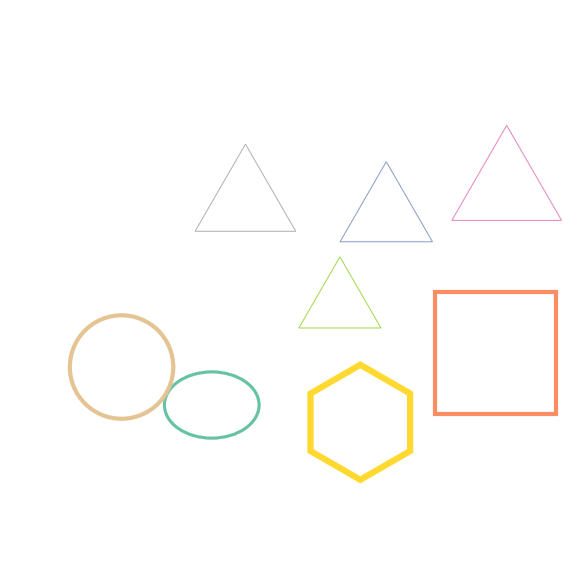[{"shape": "oval", "thickness": 1.5, "radius": 0.41, "center": [0.367, 0.298]}, {"shape": "square", "thickness": 2, "radius": 0.53, "center": [0.858, 0.388]}, {"shape": "triangle", "thickness": 0.5, "radius": 0.46, "center": [0.669, 0.627]}, {"shape": "triangle", "thickness": 0.5, "radius": 0.55, "center": [0.877, 0.672]}, {"shape": "triangle", "thickness": 0.5, "radius": 0.41, "center": [0.589, 0.472]}, {"shape": "hexagon", "thickness": 3, "radius": 0.5, "center": [0.624, 0.268]}, {"shape": "circle", "thickness": 2, "radius": 0.45, "center": [0.21, 0.364]}, {"shape": "triangle", "thickness": 0.5, "radius": 0.5, "center": [0.425, 0.649]}]